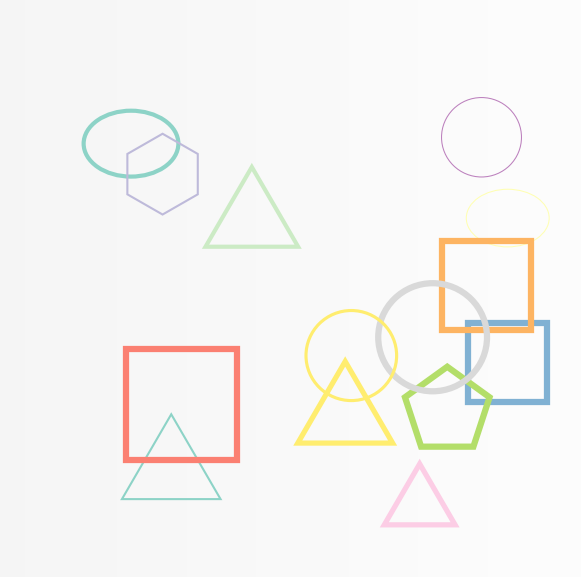[{"shape": "triangle", "thickness": 1, "radius": 0.49, "center": [0.295, 0.184]}, {"shape": "oval", "thickness": 2, "radius": 0.41, "center": [0.225, 0.75]}, {"shape": "oval", "thickness": 0.5, "radius": 0.36, "center": [0.874, 0.622]}, {"shape": "hexagon", "thickness": 1, "radius": 0.35, "center": [0.28, 0.698]}, {"shape": "square", "thickness": 3, "radius": 0.48, "center": [0.312, 0.299]}, {"shape": "square", "thickness": 3, "radius": 0.34, "center": [0.873, 0.372]}, {"shape": "square", "thickness": 3, "radius": 0.39, "center": [0.837, 0.505]}, {"shape": "pentagon", "thickness": 3, "radius": 0.38, "center": [0.769, 0.288]}, {"shape": "triangle", "thickness": 2.5, "radius": 0.35, "center": [0.722, 0.125]}, {"shape": "circle", "thickness": 3, "radius": 0.47, "center": [0.744, 0.415]}, {"shape": "circle", "thickness": 0.5, "radius": 0.34, "center": [0.828, 0.761]}, {"shape": "triangle", "thickness": 2, "radius": 0.46, "center": [0.433, 0.618]}, {"shape": "circle", "thickness": 1.5, "radius": 0.39, "center": [0.604, 0.383]}, {"shape": "triangle", "thickness": 2.5, "radius": 0.47, "center": [0.594, 0.279]}]